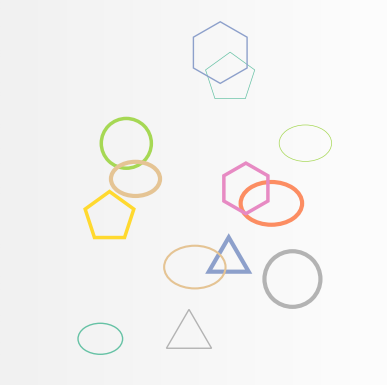[{"shape": "pentagon", "thickness": 0.5, "radius": 0.33, "center": [0.594, 0.798]}, {"shape": "oval", "thickness": 1, "radius": 0.29, "center": [0.259, 0.12]}, {"shape": "oval", "thickness": 3, "radius": 0.4, "center": [0.7, 0.472]}, {"shape": "triangle", "thickness": 3, "radius": 0.3, "center": [0.59, 0.324]}, {"shape": "hexagon", "thickness": 1, "radius": 0.4, "center": [0.568, 0.863]}, {"shape": "hexagon", "thickness": 2.5, "radius": 0.33, "center": [0.635, 0.511]}, {"shape": "oval", "thickness": 0.5, "radius": 0.34, "center": [0.788, 0.628]}, {"shape": "circle", "thickness": 2.5, "radius": 0.32, "center": [0.326, 0.628]}, {"shape": "pentagon", "thickness": 2.5, "radius": 0.33, "center": [0.283, 0.436]}, {"shape": "oval", "thickness": 3, "radius": 0.32, "center": [0.35, 0.535]}, {"shape": "oval", "thickness": 1.5, "radius": 0.4, "center": [0.503, 0.306]}, {"shape": "circle", "thickness": 3, "radius": 0.36, "center": [0.755, 0.275]}, {"shape": "triangle", "thickness": 1, "radius": 0.34, "center": [0.488, 0.129]}]